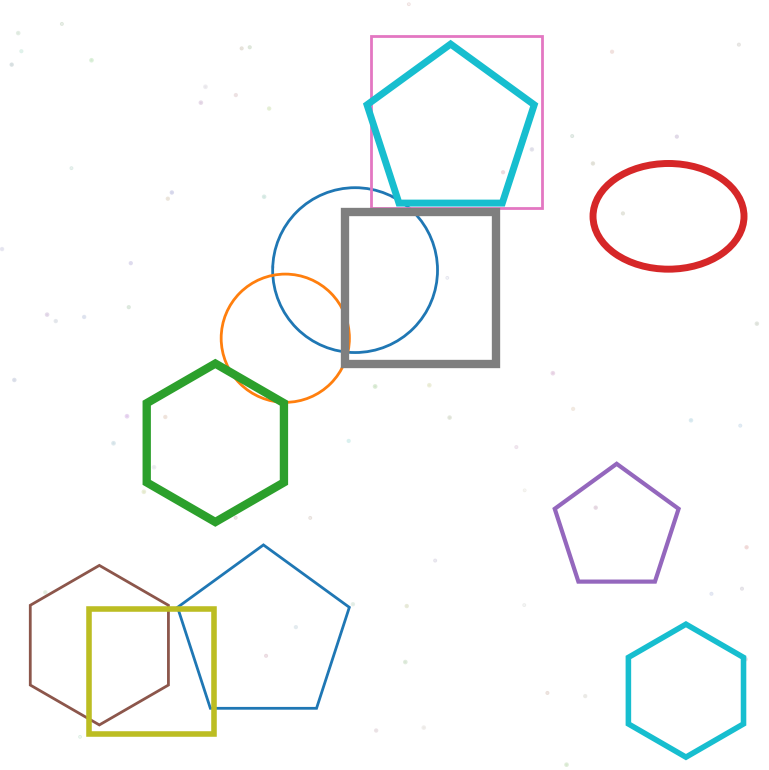[{"shape": "circle", "thickness": 1, "radius": 0.54, "center": [0.461, 0.649]}, {"shape": "pentagon", "thickness": 1, "radius": 0.59, "center": [0.342, 0.175]}, {"shape": "circle", "thickness": 1, "radius": 0.42, "center": [0.371, 0.561]}, {"shape": "hexagon", "thickness": 3, "radius": 0.51, "center": [0.28, 0.425]}, {"shape": "oval", "thickness": 2.5, "radius": 0.49, "center": [0.868, 0.719]}, {"shape": "pentagon", "thickness": 1.5, "radius": 0.42, "center": [0.801, 0.313]}, {"shape": "hexagon", "thickness": 1, "radius": 0.52, "center": [0.129, 0.162]}, {"shape": "square", "thickness": 1, "radius": 0.56, "center": [0.593, 0.841]}, {"shape": "square", "thickness": 3, "radius": 0.49, "center": [0.546, 0.626]}, {"shape": "square", "thickness": 2, "radius": 0.41, "center": [0.196, 0.127]}, {"shape": "pentagon", "thickness": 2.5, "radius": 0.57, "center": [0.585, 0.829]}, {"shape": "hexagon", "thickness": 2, "radius": 0.43, "center": [0.891, 0.103]}]